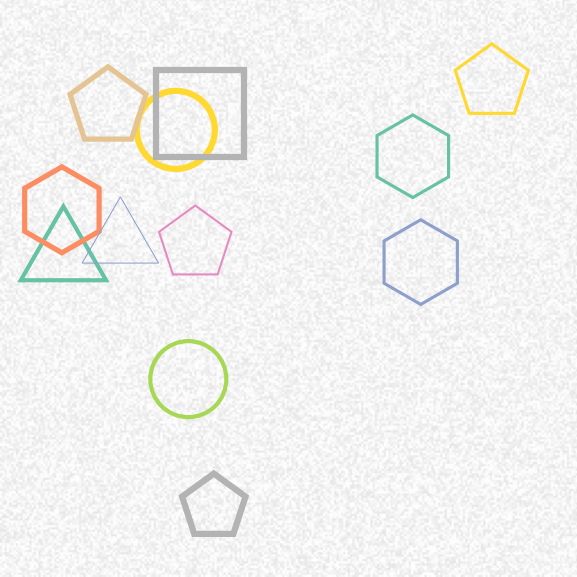[{"shape": "triangle", "thickness": 2, "radius": 0.43, "center": [0.11, 0.557]}, {"shape": "hexagon", "thickness": 1.5, "radius": 0.36, "center": [0.715, 0.729]}, {"shape": "hexagon", "thickness": 2.5, "radius": 0.37, "center": [0.107, 0.636]}, {"shape": "hexagon", "thickness": 1.5, "radius": 0.37, "center": [0.729, 0.545]}, {"shape": "triangle", "thickness": 0.5, "radius": 0.38, "center": [0.208, 0.582]}, {"shape": "pentagon", "thickness": 1, "radius": 0.33, "center": [0.338, 0.577]}, {"shape": "circle", "thickness": 2, "radius": 0.33, "center": [0.326, 0.343]}, {"shape": "circle", "thickness": 3, "radius": 0.34, "center": [0.304, 0.774]}, {"shape": "pentagon", "thickness": 1.5, "radius": 0.33, "center": [0.852, 0.857]}, {"shape": "pentagon", "thickness": 2.5, "radius": 0.35, "center": [0.187, 0.814]}, {"shape": "pentagon", "thickness": 3, "radius": 0.29, "center": [0.37, 0.121]}, {"shape": "square", "thickness": 3, "radius": 0.38, "center": [0.346, 0.802]}]